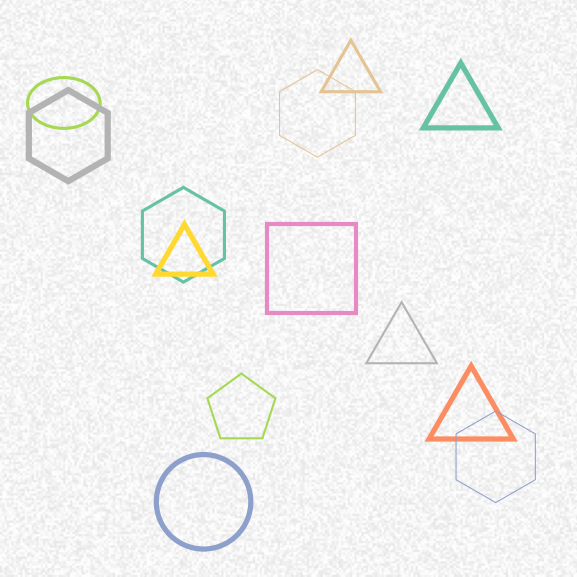[{"shape": "hexagon", "thickness": 1.5, "radius": 0.41, "center": [0.318, 0.593]}, {"shape": "triangle", "thickness": 2.5, "radius": 0.37, "center": [0.798, 0.815]}, {"shape": "triangle", "thickness": 2.5, "radius": 0.42, "center": [0.816, 0.281]}, {"shape": "circle", "thickness": 2.5, "radius": 0.41, "center": [0.352, 0.13]}, {"shape": "hexagon", "thickness": 0.5, "radius": 0.4, "center": [0.858, 0.208]}, {"shape": "square", "thickness": 2, "radius": 0.39, "center": [0.539, 0.534]}, {"shape": "oval", "thickness": 1.5, "radius": 0.31, "center": [0.11, 0.821]}, {"shape": "pentagon", "thickness": 1, "radius": 0.31, "center": [0.418, 0.29]}, {"shape": "triangle", "thickness": 2.5, "radius": 0.29, "center": [0.319, 0.553]}, {"shape": "triangle", "thickness": 1.5, "radius": 0.3, "center": [0.608, 0.87]}, {"shape": "hexagon", "thickness": 0.5, "radius": 0.38, "center": [0.55, 0.803]}, {"shape": "hexagon", "thickness": 3, "radius": 0.39, "center": [0.118, 0.764]}, {"shape": "triangle", "thickness": 1, "radius": 0.35, "center": [0.695, 0.405]}]